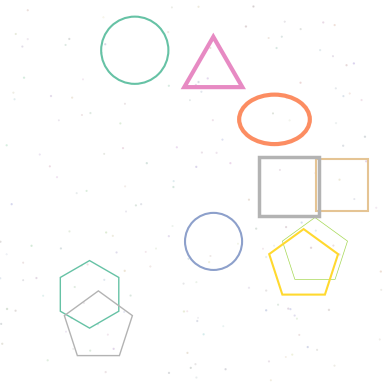[{"shape": "hexagon", "thickness": 1, "radius": 0.44, "center": [0.233, 0.235]}, {"shape": "circle", "thickness": 1.5, "radius": 0.44, "center": [0.35, 0.869]}, {"shape": "oval", "thickness": 3, "radius": 0.46, "center": [0.713, 0.69]}, {"shape": "circle", "thickness": 1.5, "radius": 0.37, "center": [0.555, 0.373]}, {"shape": "triangle", "thickness": 3, "radius": 0.44, "center": [0.554, 0.817]}, {"shape": "pentagon", "thickness": 0.5, "radius": 0.44, "center": [0.818, 0.346]}, {"shape": "pentagon", "thickness": 1.5, "radius": 0.47, "center": [0.789, 0.311]}, {"shape": "square", "thickness": 1.5, "radius": 0.34, "center": [0.888, 0.519]}, {"shape": "square", "thickness": 2.5, "radius": 0.39, "center": [0.75, 0.516]}, {"shape": "pentagon", "thickness": 1, "radius": 0.46, "center": [0.256, 0.152]}]